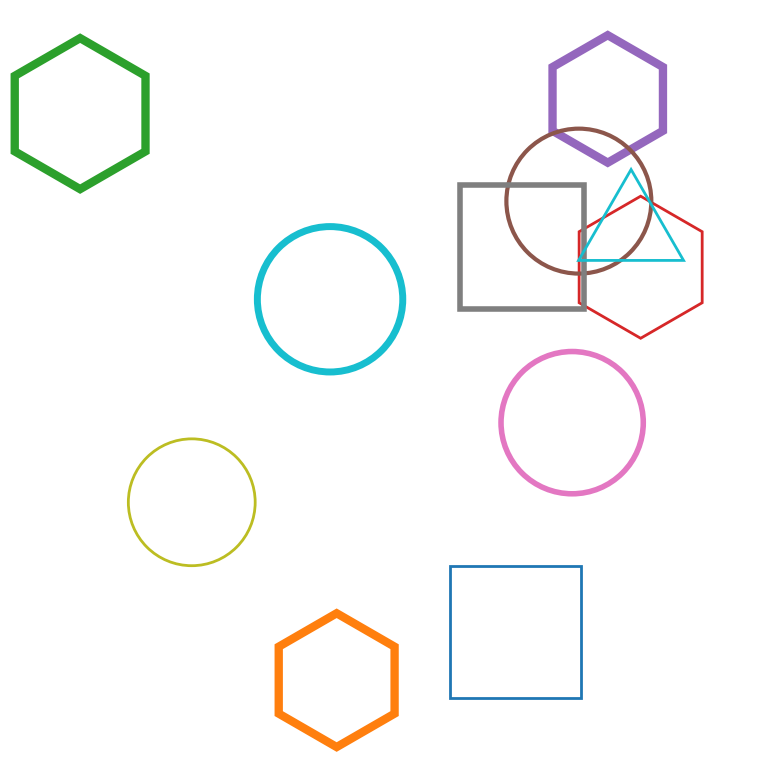[{"shape": "square", "thickness": 1, "radius": 0.43, "center": [0.67, 0.179]}, {"shape": "hexagon", "thickness": 3, "radius": 0.43, "center": [0.437, 0.117]}, {"shape": "hexagon", "thickness": 3, "radius": 0.49, "center": [0.104, 0.852]}, {"shape": "hexagon", "thickness": 1, "radius": 0.46, "center": [0.832, 0.653]}, {"shape": "hexagon", "thickness": 3, "radius": 0.41, "center": [0.789, 0.872]}, {"shape": "circle", "thickness": 1.5, "radius": 0.47, "center": [0.752, 0.739]}, {"shape": "circle", "thickness": 2, "radius": 0.46, "center": [0.743, 0.451]}, {"shape": "square", "thickness": 2, "radius": 0.4, "center": [0.677, 0.679]}, {"shape": "circle", "thickness": 1, "radius": 0.41, "center": [0.249, 0.348]}, {"shape": "circle", "thickness": 2.5, "radius": 0.47, "center": [0.429, 0.611]}, {"shape": "triangle", "thickness": 1, "radius": 0.39, "center": [0.82, 0.701]}]